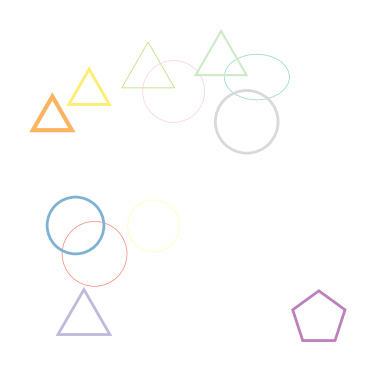[{"shape": "oval", "thickness": 0.5, "radius": 0.42, "center": [0.667, 0.8]}, {"shape": "circle", "thickness": 0.5, "radius": 0.34, "center": [0.399, 0.413]}, {"shape": "triangle", "thickness": 2, "radius": 0.39, "center": [0.218, 0.17]}, {"shape": "circle", "thickness": 0.5, "radius": 0.42, "center": [0.246, 0.341]}, {"shape": "circle", "thickness": 2, "radius": 0.37, "center": [0.196, 0.414]}, {"shape": "triangle", "thickness": 3, "radius": 0.29, "center": [0.136, 0.691]}, {"shape": "triangle", "thickness": 0.5, "radius": 0.4, "center": [0.385, 0.811]}, {"shape": "circle", "thickness": 0.5, "radius": 0.4, "center": [0.451, 0.763]}, {"shape": "circle", "thickness": 2, "radius": 0.41, "center": [0.641, 0.684]}, {"shape": "pentagon", "thickness": 2, "radius": 0.36, "center": [0.828, 0.173]}, {"shape": "triangle", "thickness": 1.5, "radius": 0.38, "center": [0.574, 0.843]}, {"shape": "triangle", "thickness": 2, "radius": 0.3, "center": [0.231, 0.759]}]